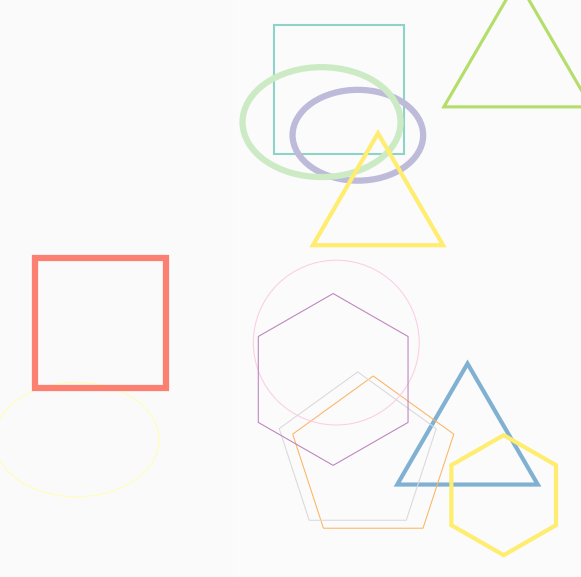[{"shape": "square", "thickness": 1, "radius": 0.56, "center": [0.584, 0.844]}, {"shape": "oval", "thickness": 0.5, "radius": 0.71, "center": [0.132, 0.238]}, {"shape": "oval", "thickness": 3, "radius": 0.56, "center": [0.616, 0.765]}, {"shape": "square", "thickness": 3, "radius": 0.56, "center": [0.173, 0.441]}, {"shape": "triangle", "thickness": 2, "radius": 0.7, "center": [0.804, 0.23]}, {"shape": "pentagon", "thickness": 0.5, "radius": 0.73, "center": [0.642, 0.202]}, {"shape": "triangle", "thickness": 1.5, "radius": 0.73, "center": [0.89, 0.887]}, {"shape": "circle", "thickness": 0.5, "radius": 0.71, "center": [0.579, 0.406]}, {"shape": "pentagon", "thickness": 0.5, "radius": 0.71, "center": [0.615, 0.213]}, {"shape": "hexagon", "thickness": 0.5, "radius": 0.74, "center": [0.573, 0.342]}, {"shape": "oval", "thickness": 3, "radius": 0.68, "center": [0.553, 0.788]}, {"shape": "triangle", "thickness": 2, "radius": 0.65, "center": [0.65, 0.639]}, {"shape": "hexagon", "thickness": 2, "radius": 0.52, "center": [0.867, 0.142]}]